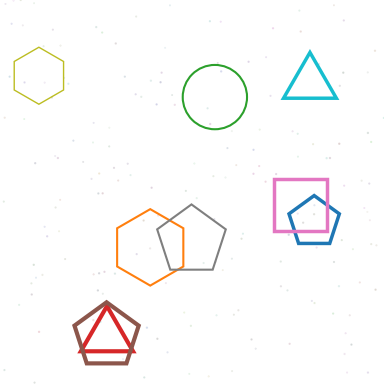[{"shape": "pentagon", "thickness": 2.5, "radius": 0.34, "center": [0.816, 0.423]}, {"shape": "hexagon", "thickness": 1.5, "radius": 0.5, "center": [0.39, 0.357]}, {"shape": "circle", "thickness": 1.5, "radius": 0.42, "center": [0.558, 0.748]}, {"shape": "triangle", "thickness": 3, "radius": 0.39, "center": [0.278, 0.127]}, {"shape": "pentagon", "thickness": 3, "radius": 0.44, "center": [0.277, 0.127]}, {"shape": "square", "thickness": 2.5, "radius": 0.34, "center": [0.78, 0.467]}, {"shape": "pentagon", "thickness": 1.5, "radius": 0.47, "center": [0.497, 0.375]}, {"shape": "hexagon", "thickness": 1, "radius": 0.37, "center": [0.101, 0.803]}, {"shape": "triangle", "thickness": 2.5, "radius": 0.4, "center": [0.805, 0.785]}]